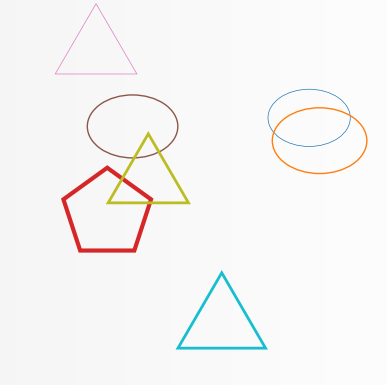[{"shape": "oval", "thickness": 0.5, "radius": 0.53, "center": [0.798, 0.694]}, {"shape": "oval", "thickness": 1, "radius": 0.61, "center": [0.825, 0.635]}, {"shape": "pentagon", "thickness": 3, "radius": 0.59, "center": [0.277, 0.445]}, {"shape": "oval", "thickness": 1, "radius": 0.58, "center": [0.342, 0.672]}, {"shape": "triangle", "thickness": 0.5, "radius": 0.61, "center": [0.248, 0.869]}, {"shape": "triangle", "thickness": 2, "radius": 0.6, "center": [0.383, 0.533]}, {"shape": "triangle", "thickness": 2, "radius": 0.65, "center": [0.572, 0.161]}]